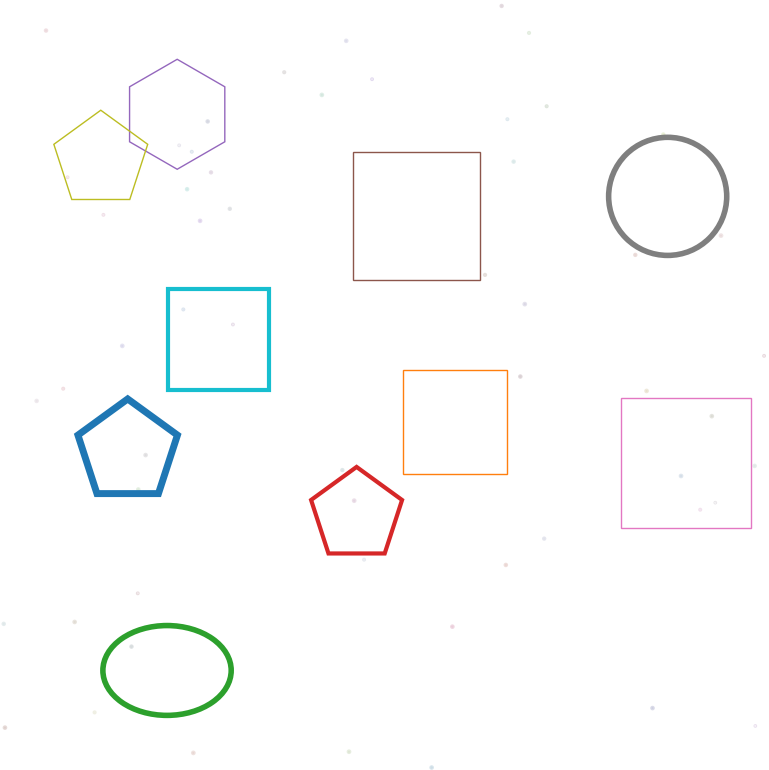[{"shape": "pentagon", "thickness": 2.5, "radius": 0.34, "center": [0.166, 0.414]}, {"shape": "square", "thickness": 0.5, "radius": 0.34, "center": [0.591, 0.452]}, {"shape": "oval", "thickness": 2, "radius": 0.42, "center": [0.217, 0.129]}, {"shape": "pentagon", "thickness": 1.5, "radius": 0.31, "center": [0.463, 0.331]}, {"shape": "hexagon", "thickness": 0.5, "radius": 0.36, "center": [0.23, 0.852]}, {"shape": "square", "thickness": 0.5, "radius": 0.41, "center": [0.541, 0.72]}, {"shape": "square", "thickness": 0.5, "radius": 0.42, "center": [0.891, 0.399]}, {"shape": "circle", "thickness": 2, "radius": 0.38, "center": [0.867, 0.745]}, {"shape": "pentagon", "thickness": 0.5, "radius": 0.32, "center": [0.131, 0.793]}, {"shape": "square", "thickness": 1.5, "radius": 0.33, "center": [0.284, 0.559]}]